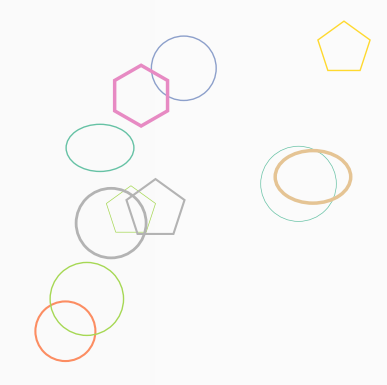[{"shape": "oval", "thickness": 1, "radius": 0.44, "center": [0.258, 0.616]}, {"shape": "circle", "thickness": 0.5, "radius": 0.49, "center": [0.77, 0.523]}, {"shape": "circle", "thickness": 1.5, "radius": 0.39, "center": [0.169, 0.14]}, {"shape": "circle", "thickness": 1, "radius": 0.42, "center": [0.474, 0.823]}, {"shape": "hexagon", "thickness": 2.5, "radius": 0.39, "center": [0.364, 0.752]}, {"shape": "pentagon", "thickness": 0.5, "radius": 0.33, "center": [0.338, 0.451]}, {"shape": "circle", "thickness": 1, "radius": 0.47, "center": [0.224, 0.224]}, {"shape": "pentagon", "thickness": 1, "radius": 0.35, "center": [0.888, 0.874]}, {"shape": "oval", "thickness": 2.5, "radius": 0.49, "center": [0.808, 0.541]}, {"shape": "circle", "thickness": 2, "radius": 0.45, "center": [0.287, 0.42]}, {"shape": "pentagon", "thickness": 1.5, "radius": 0.39, "center": [0.401, 0.456]}]